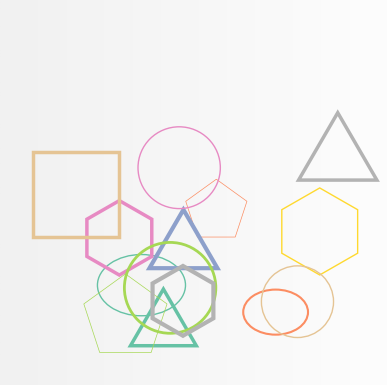[{"shape": "oval", "thickness": 1, "radius": 0.57, "center": [0.365, 0.259]}, {"shape": "triangle", "thickness": 2.5, "radius": 0.49, "center": [0.422, 0.151]}, {"shape": "pentagon", "thickness": 0.5, "radius": 0.42, "center": [0.558, 0.451]}, {"shape": "oval", "thickness": 1.5, "radius": 0.42, "center": [0.711, 0.189]}, {"shape": "triangle", "thickness": 3, "radius": 0.51, "center": [0.473, 0.354]}, {"shape": "hexagon", "thickness": 2.5, "radius": 0.48, "center": [0.308, 0.382]}, {"shape": "circle", "thickness": 1, "radius": 0.53, "center": [0.462, 0.564]}, {"shape": "pentagon", "thickness": 0.5, "radius": 0.56, "center": [0.324, 0.176]}, {"shape": "circle", "thickness": 2, "radius": 0.59, "center": [0.439, 0.252]}, {"shape": "hexagon", "thickness": 1, "radius": 0.57, "center": [0.825, 0.399]}, {"shape": "circle", "thickness": 1, "radius": 0.47, "center": [0.768, 0.216]}, {"shape": "square", "thickness": 2.5, "radius": 0.56, "center": [0.197, 0.495]}, {"shape": "triangle", "thickness": 2.5, "radius": 0.58, "center": [0.872, 0.591]}, {"shape": "hexagon", "thickness": 3, "radius": 0.45, "center": [0.472, 0.219]}]